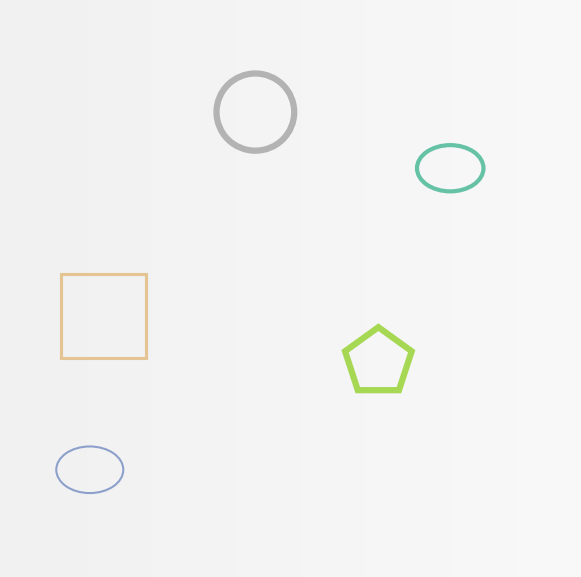[{"shape": "oval", "thickness": 2, "radius": 0.29, "center": [0.775, 0.708]}, {"shape": "oval", "thickness": 1, "radius": 0.29, "center": [0.154, 0.186]}, {"shape": "pentagon", "thickness": 3, "radius": 0.3, "center": [0.651, 0.372]}, {"shape": "square", "thickness": 1.5, "radius": 0.37, "center": [0.178, 0.452]}, {"shape": "circle", "thickness": 3, "radius": 0.33, "center": [0.439, 0.805]}]